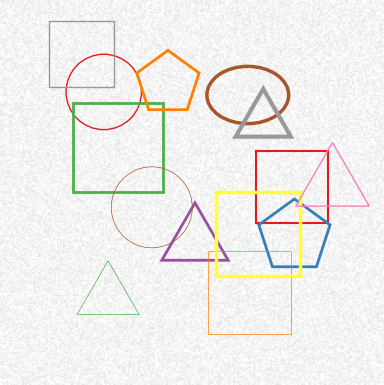[{"shape": "circle", "thickness": 1, "radius": 0.49, "center": [0.269, 0.761]}, {"shape": "square", "thickness": 1.5, "radius": 0.47, "center": [0.757, 0.513]}, {"shape": "pentagon", "thickness": 2, "radius": 0.49, "center": [0.765, 0.386]}, {"shape": "square", "thickness": 2, "radius": 0.58, "center": [0.307, 0.617]}, {"shape": "triangle", "thickness": 0.5, "radius": 0.47, "center": [0.281, 0.229]}, {"shape": "triangle", "thickness": 2, "radius": 0.5, "center": [0.506, 0.374]}, {"shape": "square", "thickness": 0.5, "radius": 0.54, "center": [0.648, 0.241]}, {"shape": "pentagon", "thickness": 2, "radius": 0.43, "center": [0.436, 0.784]}, {"shape": "square", "thickness": 2.5, "radius": 0.54, "center": [0.671, 0.393]}, {"shape": "oval", "thickness": 2.5, "radius": 0.53, "center": [0.644, 0.753]}, {"shape": "circle", "thickness": 0.5, "radius": 0.53, "center": [0.394, 0.462]}, {"shape": "triangle", "thickness": 1, "radius": 0.55, "center": [0.864, 0.52]}, {"shape": "triangle", "thickness": 3, "radius": 0.41, "center": [0.684, 0.686]}, {"shape": "square", "thickness": 1, "radius": 0.43, "center": [0.212, 0.86]}]